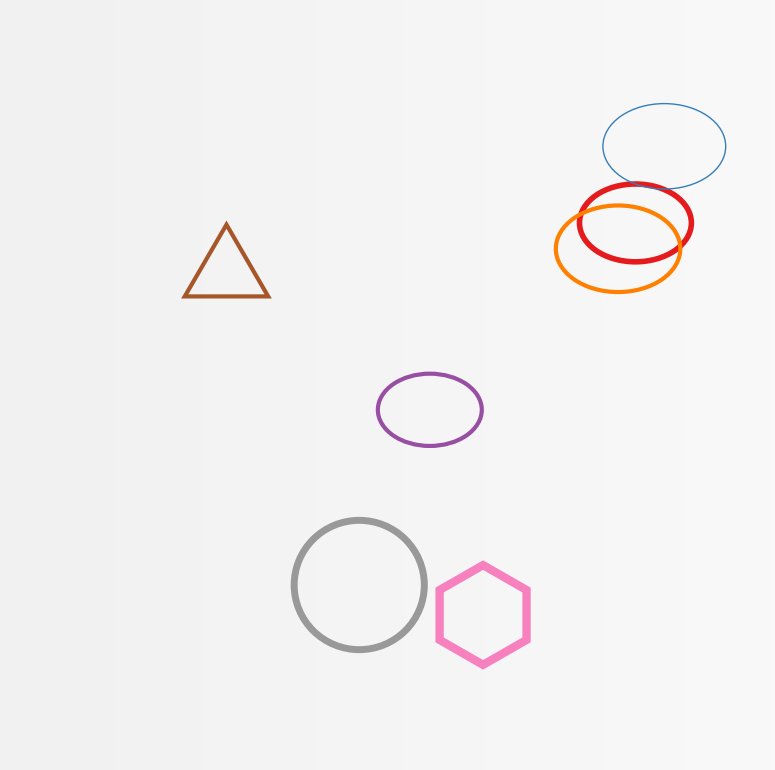[{"shape": "oval", "thickness": 2, "radius": 0.36, "center": [0.82, 0.711]}, {"shape": "oval", "thickness": 0.5, "radius": 0.4, "center": [0.857, 0.81]}, {"shape": "oval", "thickness": 1.5, "radius": 0.34, "center": [0.555, 0.468]}, {"shape": "oval", "thickness": 1.5, "radius": 0.4, "center": [0.798, 0.677]}, {"shape": "triangle", "thickness": 1.5, "radius": 0.31, "center": [0.292, 0.646]}, {"shape": "hexagon", "thickness": 3, "radius": 0.32, "center": [0.623, 0.201]}, {"shape": "circle", "thickness": 2.5, "radius": 0.42, "center": [0.464, 0.24]}]